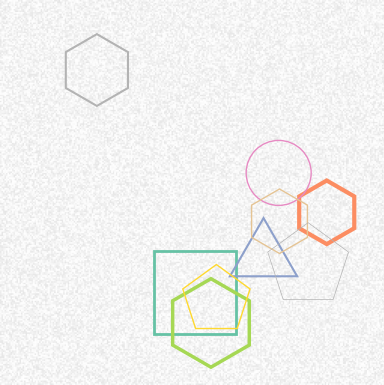[{"shape": "square", "thickness": 2, "radius": 0.53, "center": [0.507, 0.24]}, {"shape": "hexagon", "thickness": 3, "radius": 0.41, "center": [0.849, 0.449]}, {"shape": "triangle", "thickness": 1.5, "radius": 0.5, "center": [0.685, 0.333]}, {"shape": "circle", "thickness": 1, "radius": 0.42, "center": [0.724, 0.551]}, {"shape": "hexagon", "thickness": 2.5, "radius": 0.57, "center": [0.548, 0.161]}, {"shape": "pentagon", "thickness": 1, "radius": 0.46, "center": [0.562, 0.221]}, {"shape": "hexagon", "thickness": 1, "radius": 0.42, "center": [0.726, 0.425]}, {"shape": "pentagon", "thickness": 0.5, "radius": 0.55, "center": [0.8, 0.311]}, {"shape": "hexagon", "thickness": 1.5, "radius": 0.47, "center": [0.252, 0.818]}]